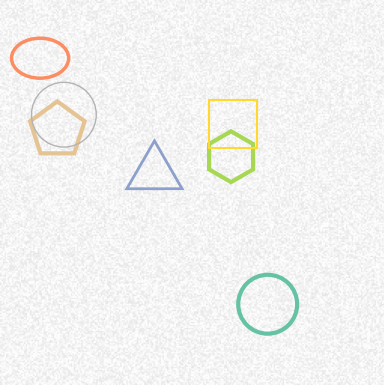[{"shape": "circle", "thickness": 3, "radius": 0.38, "center": [0.695, 0.21]}, {"shape": "oval", "thickness": 2.5, "radius": 0.37, "center": [0.104, 0.849]}, {"shape": "triangle", "thickness": 2, "radius": 0.41, "center": [0.401, 0.551]}, {"shape": "hexagon", "thickness": 3, "radius": 0.33, "center": [0.6, 0.593]}, {"shape": "square", "thickness": 1.5, "radius": 0.31, "center": [0.606, 0.677]}, {"shape": "pentagon", "thickness": 3, "radius": 0.37, "center": [0.149, 0.662]}, {"shape": "circle", "thickness": 1, "radius": 0.42, "center": [0.166, 0.702]}]